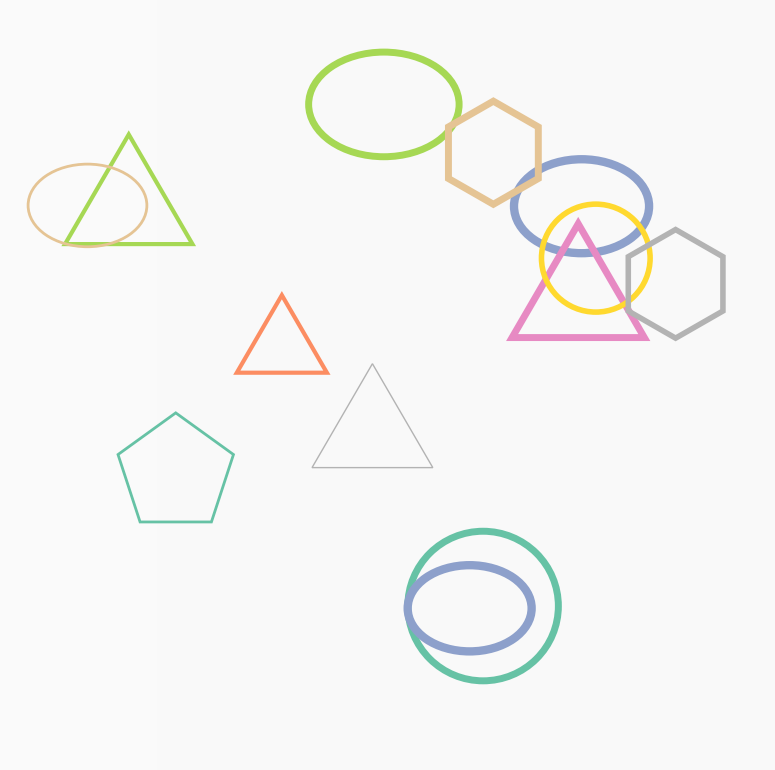[{"shape": "pentagon", "thickness": 1, "radius": 0.39, "center": [0.227, 0.385]}, {"shape": "circle", "thickness": 2.5, "radius": 0.49, "center": [0.623, 0.213]}, {"shape": "triangle", "thickness": 1.5, "radius": 0.34, "center": [0.364, 0.55]}, {"shape": "oval", "thickness": 3, "radius": 0.44, "center": [0.75, 0.732]}, {"shape": "oval", "thickness": 3, "radius": 0.4, "center": [0.606, 0.21]}, {"shape": "triangle", "thickness": 2.5, "radius": 0.49, "center": [0.746, 0.611]}, {"shape": "triangle", "thickness": 1.5, "radius": 0.47, "center": [0.166, 0.73]}, {"shape": "oval", "thickness": 2.5, "radius": 0.49, "center": [0.495, 0.864]}, {"shape": "circle", "thickness": 2, "radius": 0.35, "center": [0.769, 0.665]}, {"shape": "oval", "thickness": 1, "radius": 0.38, "center": [0.113, 0.733]}, {"shape": "hexagon", "thickness": 2.5, "radius": 0.33, "center": [0.637, 0.802]}, {"shape": "triangle", "thickness": 0.5, "radius": 0.45, "center": [0.481, 0.438]}, {"shape": "hexagon", "thickness": 2, "radius": 0.35, "center": [0.872, 0.631]}]